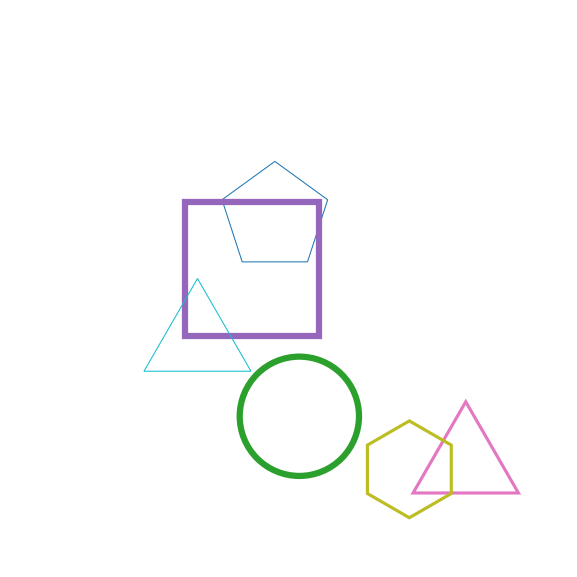[{"shape": "pentagon", "thickness": 0.5, "radius": 0.48, "center": [0.476, 0.623]}, {"shape": "circle", "thickness": 3, "radius": 0.52, "center": [0.518, 0.278]}, {"shape": "square", "thickness": 3, "radius": 0.58, "center": [0.437, 0.533]}, {"shape": "triangle", "thickness": 1.5, "radius": 0.53, "center": [0.806, 0.198]}, {"shape": "hexagon", "thickness": 1.5, "radius": 0.42, "center": [0.709, 0.186]}, {"shape": "triangle", "thickness": 0.5, "radius": 0.53, "center": [0.342, 0.41]}]